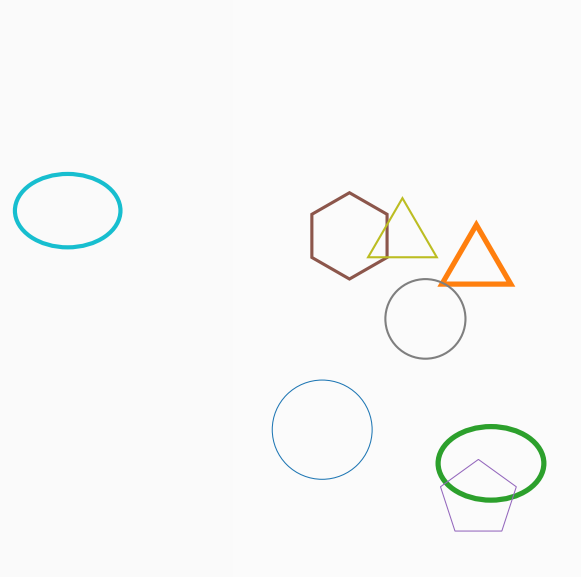[{"shape": "circle", "thickness": 0.5, "radius": 0.43, "center": [0.554, 0.255]}, {"shape": "triangle", "thickness": 2.5, "radius": 0.34, "center": [0.82, 0.541]}, {"shape": "oval", "thickness": 2.5, "radius": 0.45, "center": [0.845, 0.197]}, {"shape": "pentagon", "thickness": 0.5, "radius": 0.34, "center": [0.823, 0.135]}, {"shape": "hexagon", "thickness": 1.5, "radius": 0.37, "center": [0.601, 0.591]}, {"shape": "circle", "thickness": 1, "radius": 0.34, "center": [0.732, 0.447]}, {"shape": "triangle", "thickness": 1, "radius": 0.34, "center": [0.692, 0.588]}, {"shape": "oval", "thickness": 2, "radius": 0.45, "center": [0.116, 0.634]}]